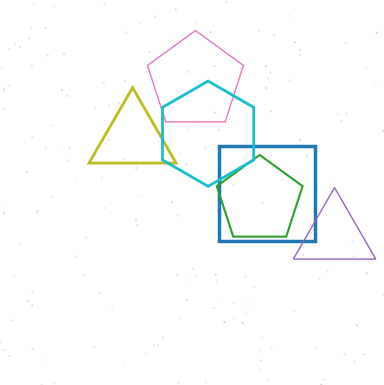[{"shape": "square", "thickness": 2.5, "radius": 0.62, "center": [0.693, 0.498]}, {"shape": "pentagon", "thickness": 1.5, "radius": 0.59, "center": [0.675, 0.48]}, {"shape": "triangle", "thickness": 1, "radius": 0.62, "center": [0.869, 0.389]}, {"shape": "pentagon", "thickness": 1, "radius": 0.66, "center": [0.508, 0.789]}, {"shape": "triangle", "thickness": 2, "radius": 0.65, "center": [0.344, 0.642]}, {"shape": "hexagon", "thickness": 2, "radius": 0.68, "center": [0.541, 0.653]}]